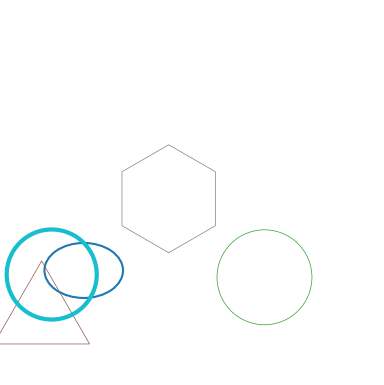[{"shape": "oval", "thickness": 1.5, "radius": 0.51, "center": [0.218, 0.298]}, {"shape": "circle", "thickness": 0.5, "radius": 0.62, "center": [0.687, 0.28]}, {"shape": "triangle", "thickness": 0.5, "radius": 0.72, "center": [0.108, 0.178]}, {"shape": "hexagon", "thickness": 0.5, "radius": 0.7, "center": [0.438, 0.484]}, {"shape": "circle", "thickness": 3, "radius": 0.58, "center": [0.134, 0.287]}]